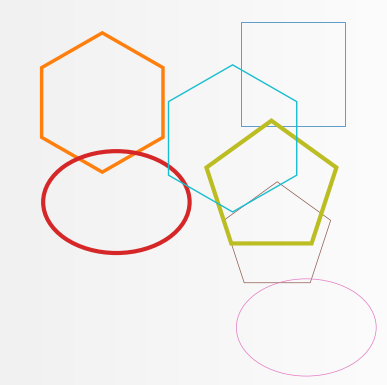[{"shape": "square", "thickness": 0.5, "radius": 0.67, "center": [0.757, 0.808]}, {"shape": "hexagon", "thickness": 2.5, "radius": 0.9, "center": [0.264, 0.734]}, {"shape": "oval", "thickness": 3, "radius": 0.94, "center": [0.3, 0.475]}, {"shape": "pentagon", "thickness": 0.5, "radius": 0.73, "center": [0.715, 0.383]}, {"shape": "oval", "thickness": 0.5, "radius": 0.9, "center": [0.79, 0.149]}, {"shape": "pentagon", "thickness": 3, "radius": 0.88, "center": [0.7, 0.51]}, {"shape": "hexagon", "thickness": 1, "radius": 0.96, "center": [0.6, 0.641]}]